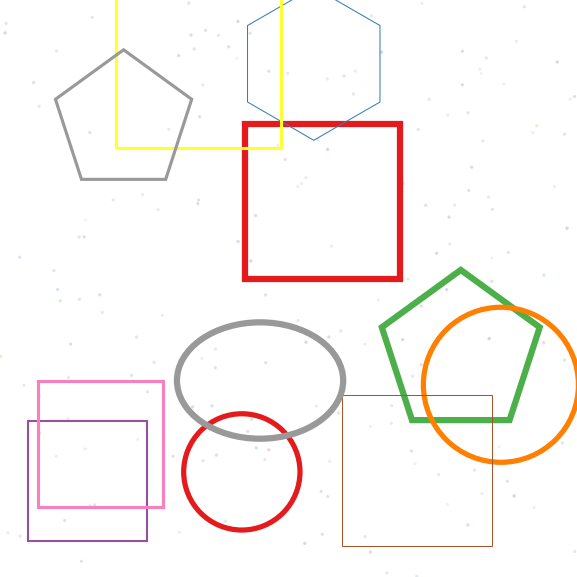[{"shape": "square", "thickness": 3, "radius": 0.67, "center": [0.558, 0.65]}, {"shape": "circle", "thickness": 2.5, "radius": 0.5, "center": [0.419, 0.182]}, {"shape": "hexagon", "thickness": 0.5, "radius": 0.66, "center": [0.543, 0.889]}, {"shape": "pentagon", "thickness": 3, "radius": 0.72, "center": [0.798, 0.388]}, {"shape": "square", "thickness": 1, "radius": 0.52, "center": [0.151, 0.166]}, {"shape": "circle", "thickness": 2.5, "radius": 0.67, "center": [0.867, 0.333]}, {"shape": "square", "thickness": 1.5, "radius": 0.71, "center": [0.344, 0.885]}, {"shape": "square", "thickness": 0.5, "radius": 0.65, "center": [0.723, 0.185]}, {"shape": "square", "thickness": 1.5, "radius": 0.54, "center": [0.174, 0.23]}, {"shape": "pentagon", "thickness": 1.5, "radius": 0.62, "center": [0.214, 0.789]}, {"shape": "oval", "thickness": 3, "radius": 0.72, "center": [0.45, 0.34]}]